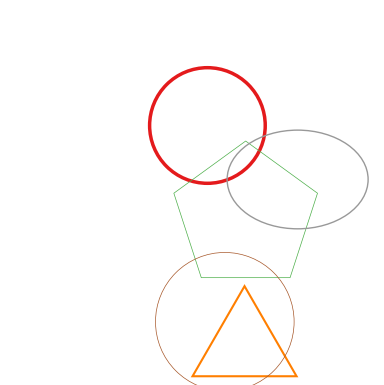[{"shape": "circle", "thickness": 2.5, "radius": 0.75, "center": [0.539, 0.674]}, {"shape": "pentagon", "thickness": 0.5, "radius": 0.98, "center": [0.638, 0.438]}, {"shape": "triangle", "thickness": 1.5, "radius": 0.78, "center": [0.635, 0.101]}, {"shape": "circle", "thickness": 0.5, "radius": 0.9, "center": [0.584, 0.164]}, {"shape": "oval", "thickness": 1, "radius": 0.92, "center": [0.773, 0.534]}]